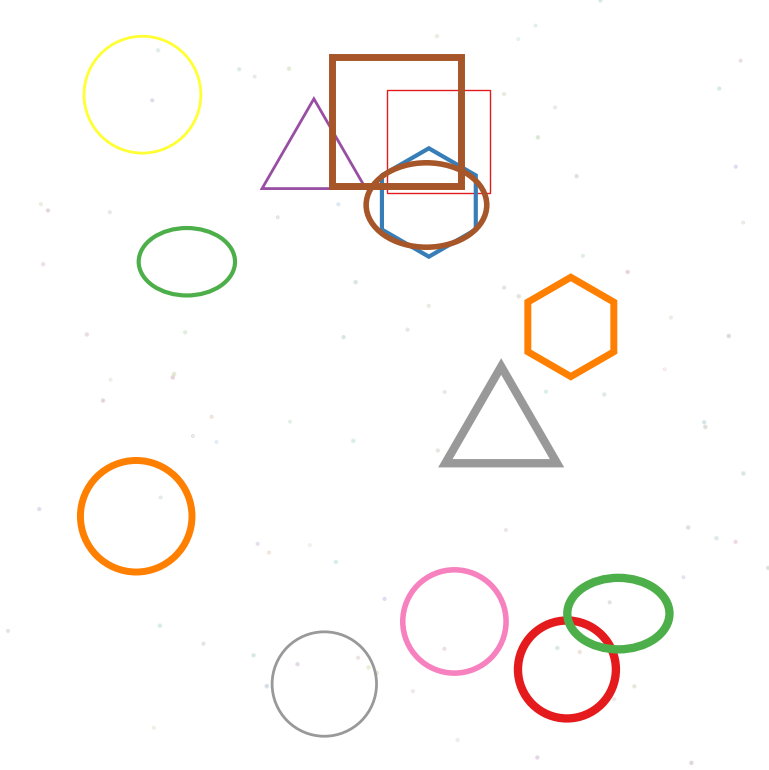[{"shape": "square", "thickness": 0.5, "radius": 0.33, "center": [0.57, 0.816]}, {"shape": "circle", "thickness": 3, "radius": 0.32, "center": [0.736, 0.131]}, {"shape": "hexagon", "thickness": 1.5, "radius": 0.35, "center": [0.557, 0.737]}, {"shape": "oval", "thickness": 3, "radius": 0.33, "center": [0.803, 0.203]}, {"shape": "oval", "thickness": 1.5, "radius": 0.31, "center": [0.243, 0.66]}, {"shape": "triangle", "thickness": 1, "radius": 0.39, "center": [0.408, 0.794]}, {"shape": "hexagon", "thickness": 2.5, "radius": 0.32, "center": [0.741, 0.575]}, {"shape": "circle", "thickness": 2.5, "radius": 0.36, "center": [0.177, 0.33]}, {"shape": "circle", "thickness": 1, "radius": 0.38, "center": [0.185, 0.877]}, {"shape": "square", "thickness": 2.5, "radius": 0.42, "center": [0.515, 0.842]}, {"shape": "oval", "thickness": 2, "radius": 0.39, "center": [0.554, 0.734]}, {"shape": "circle", "thickness": 2, "radius": 0.34, "center": [0.59, 0.193]}, {"shape": "triangle", "thickness": 3, "radius": 0.42, "center": [0.651, 0.44]}, {"shape": "circle", "thickness": 1, "radius": 0.34, "center": [0.421, 0.112]}]